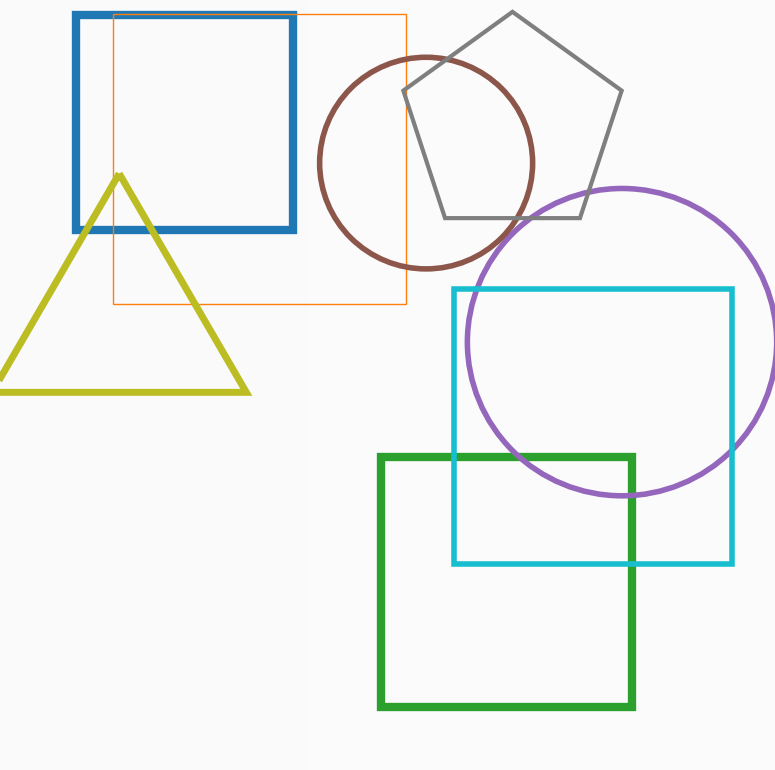[{"shape": "square", "thickness": 3, "radius": 0.7, "center": [0.238, 0.841]}, {"shape": "square", "thickness": 0.5, "radius": 0.94, "center": [0.335, 0.793]}, {"shape": "square", "thickness": 3, "radius": 0.81, "center": [0.653, 0.245]}, {"shape": "circle", "thickness": 2, "radius": 1.0, "center": [0.803, 0.556]}, {"shape": "circle", "thickness": 2, "radius": 0.69, "center": [0.55, 0.788]}, {"shape": "pentagon", "thickness": 1.5, "radius": 0.74, "center": [0.661, 0.837]}, {"shape": "triangle", "thickness": 2.5, "radius": 0.95, "center": [0.154, 0.585]}, {"shape": "square", "thickness": 2, "radius": 0.89, "center": [0.765, 0.446]}]